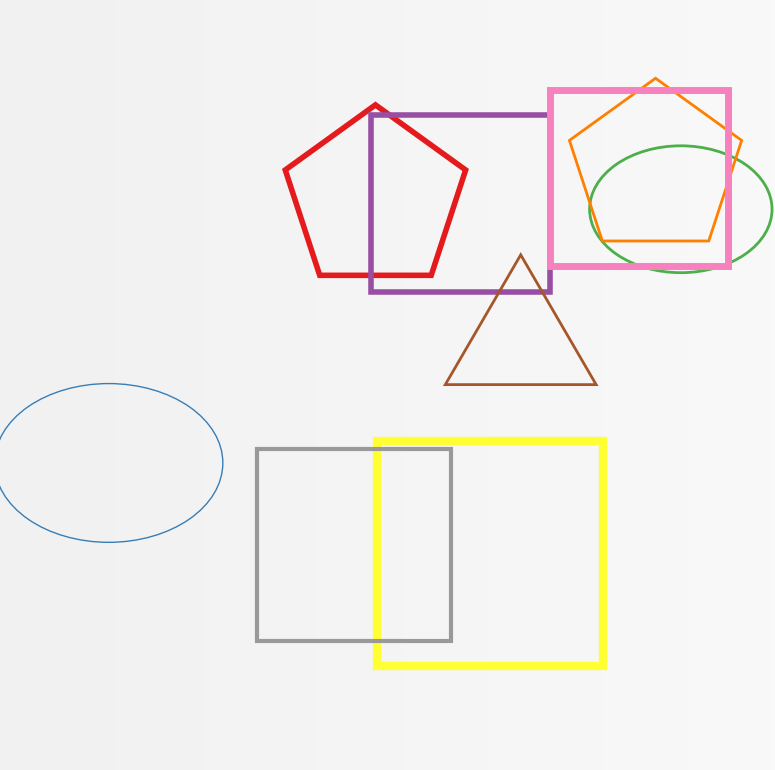[{"shape": "pentagon", "thickness": 2, "radius": 0.61, "center": [0.484, 0.741]}, {"shape": "oval", "thickness": 0.5, "radius": 0.74, "center": [0.14, 0.399]}, {"shape": "oval", "thickness": 1, "radius": 0.59, "center": [0.878, 0.728]}, {"shape": "square", "thickness": 2, "radius": 0.58, "center": [0.594, 0.736]}, {"shape": "pentagon", "thickness": 1, "radius": 0.58, "center": [0.846, 0.782]}, {"shape": "square", "thickness": 3, "radius": 0.73, "center": [0.632, 0.281]}, {"shape": "triangle", "thickness": 1, "radius": 0.56, "center": [0.672, 0.557]}, {"shape": "square", "thickness": 2.5, "radius": 0.57, "center": [0.825, 0.768]}, {"shape": "square", "thickness": 1.5, "radius": 0.62, "center": [0.457, 0.292]}]